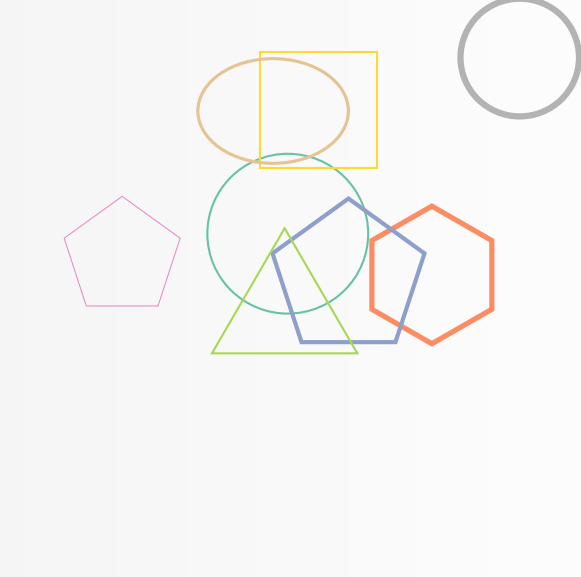[{"shape": "circle", "thickness": 1, "radius": 0.69, "center": [0.495, 0.594]}, {"shape": "hexagon", "thickness": 2.5, "radius": 0.6, "center": [0.743, 0.523]}, {"shape": "pentagon", "thickness": 2, "radius": 0.69, "center": [0.6, 0.518]}, {"shape": "pentagon", "thickness": 0.5, "radius": 0.52, "center": [0.21, 0.554]}, {"shape": "triangle", "thickness": 1, "radius": 0.72, "center": [0.49, 0.459]}, {"shape": "square", "thickness": 1, "radius": 0.5, "center": [0.548, 0.809]}, {"shape": "oval", "thickness": 1.5, "radius": 0.65, "center": [0.47, 0.807]}, {"shape": "circle", "thickness": 3, "radius": 0.51, "center": [0.894, 0.9]}]